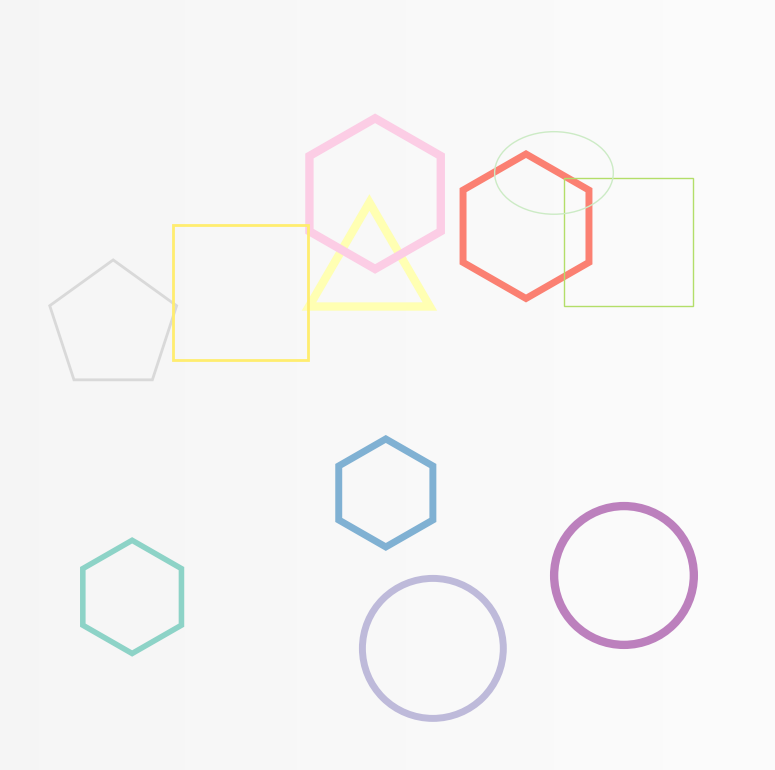[{"shape": "hexagon", "thickness": 2, "radius": 0.37, "center": [0.17, 0.225]}, {"shape": "triangle", "thickness": 3, "radius": 0.45, "center": [0.477, 0.647]}, {"shape": "circle", "thickness": 2.5, "radius": 0.45, "center": [0.559, 0.158]}, {"shape": "hexagon", "thickness": 2.5, "radius": 0.47, "center": [0.679, 0.706]}, {"shape": "hexagon", "thickness": 2.5, "radius": 0.35, "center": [0.498, 0.36]}, {"shape": "square", "thickness": 0.5, "radius": 0.42, "center": [0.811, 0.686]}, {"shape": "hexagon", "thickness": 3, "radius": 0.49, "center": [0.484, 0.749]}, {"shape": "pentagon", "thickness": 1, "radius": 0.43, "center": [0.146, 0.576]}, {"shape": "circle", "thickness": 3, "radius": 0.45, "center": [0.805, 0.253]}, {"shape": "oval", "thickness": 0.5, "radius": 0.38, "center": [0.715, 0.775]}, {"shape": "square", "thickness": 1, "radius": 0.44, "center": [0.311, 0.62]}]